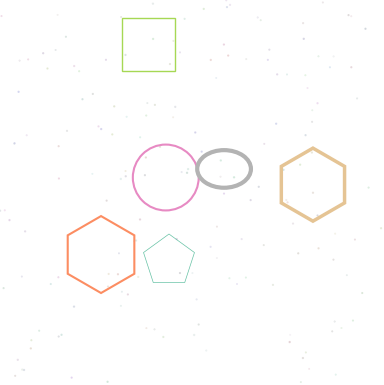[{"shape": "pentagon", "thickness": 0.5, "radius": 0.35, "center": [0.439, 0.323]}, {"shape": "hexagon", "thickness": 1.5, "radius": 0.5, "center": [0.262, 0.339]}, {"shape": "circle", "thickness": 1.5, "radius": 0.43, "center": [0.431, 0.539]}, {"shape": "square", "thickness": 1, "radius": 0.34, "center": [0.386, 0.884]}, {"shape": "hexagon", "thickness": 2.5, "radius": 0.47, "center": [0.813, 0.52]}, {"shape": "oval", "thickness": 3, "radius": 0.35, "center": [0.582, 0.561]}]